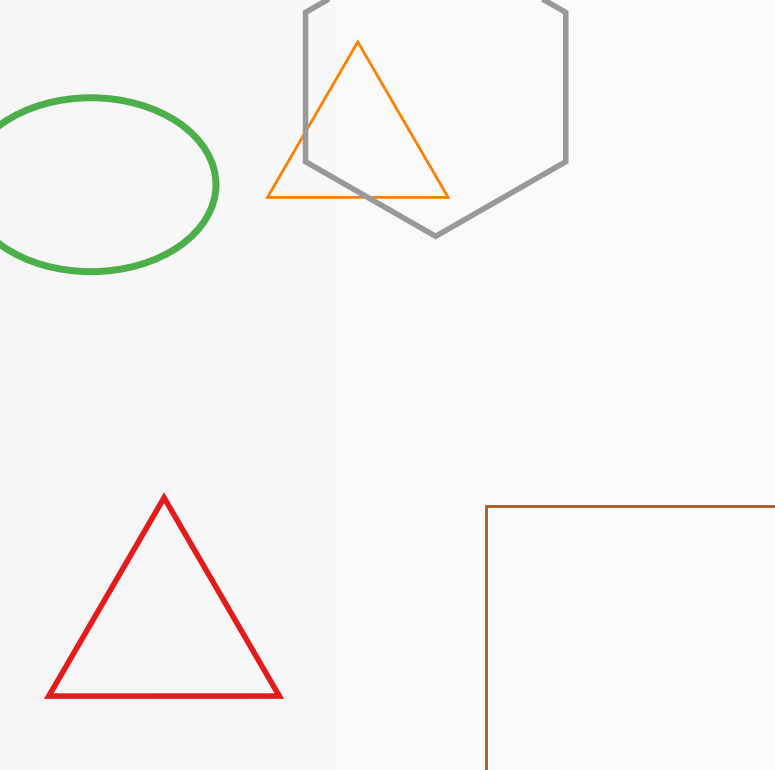[{"shape": "triangle", "thickness": 2, "radius": 0.86, "center": [0.212, 0.182]}, {"shape": "oval", "thickness": 2.5, "radius": 0.81, "center": [0.117, 0.76]}, {"shape": "triangle", "thickness": 1, "radius": 0.67, "center": [0.462, 0.811]}, {"shape": "square", "thickness": 1, "radius": 0.99, "center": [0.825, 0.145]}, {"shape": "hexagon", "thickness": 2, "radius": 0.97, "center": [0.562, 0.887]}]